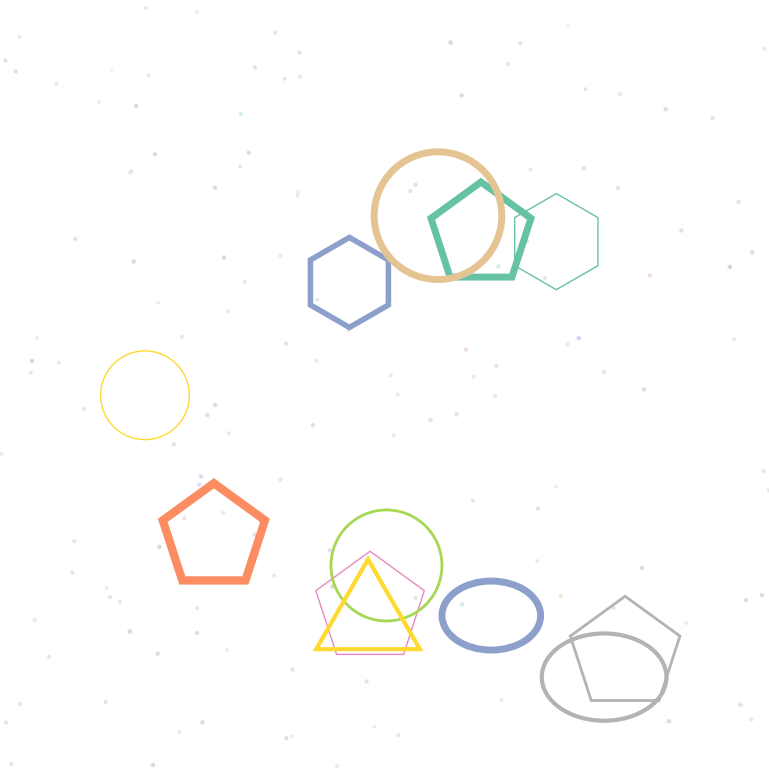[{"shape": "pentagon", "thickness": 2.5, "radius": 0.34, "center": [0.625, 0.695]}, {"shape": "hexagon", "thickness": 0.5, "radius": 0.31, "center": [0.723, 0.686]}, {"shape": "pentagon", "thickness": 3, "radius": 0.35, "center": [0.278, 0.303]}, {"shape": "hexagon", "thickness": 2, "radius": 0.29, "center": [0.454, 0.633]}, {"shape": "oval", "thickness": 2.5, "radius": 0.32, "center": [0.638, 0.201]}, {"shape": "pentagon", "thickness": 0.5, "radius": 0.37, "center": [0.481, 0.21]}, {"shape": "circle", "thickness": 1, "radius": 0.36, "center": [0.502, 0.266]}, {"shape": "circle", "thickness": 0.5, "radius": 0.29, "center": [0.188, 0.487]}, {"shape": "triangle", "thickness": 1.5, "radius": 0.39, "center": [0.478, 0.196]}, {"shape": "circle", "thickness": 2.5, "radius": 0.41, "center": [0.569, 0.72]}, {"shape": "pentagon", "thickness": 1, "radius": 0.37, "center": [0.812, 0.151]}, {"shape": "oval", "thickness": 1.5, "radius": 0.4, "center": [0.785, 0.121]}]